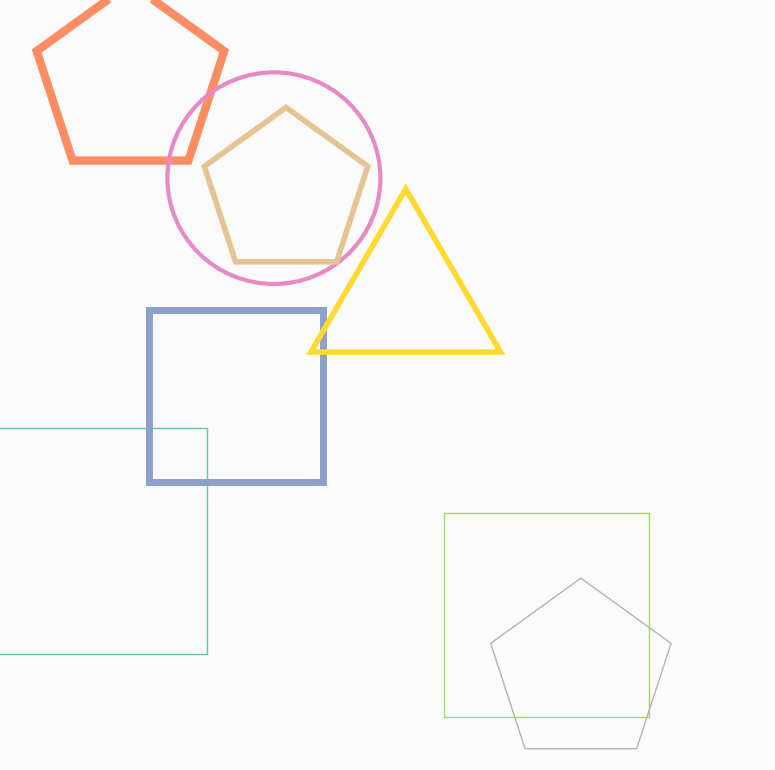[{"shape": "square", "thickness": 0.5, "radius": 0.74, "center": [0.119, 0.298]}, {"shape": "pentagon", "thickness": 3, "radius": 0.64, "center": [0.168, 0.894]}, {"shape": "square", "thickness": 2.5, "radius": 0.56, "center": [0.305, 0.486]}, {"shape": "circle", "thickness": 1.5, "radius": 0.69, "center": [0.353, 0.769]}, {"shape": "square", "thickness": 0.5, "radius": 0.66, "center": [0.705, 0.201]}, {"shape": "triangle", "thickness": 2, "radius": 0.71, "center": [0.524, 0.613]}, {"shape": "pentagon", "thickness": 2, "radius": 0.55, "center": [0.369, 0.75]}, {"shape": "pentagon", "thickness": 0.5, "radius": 0.61, "center": [0.75, 0.127]}]